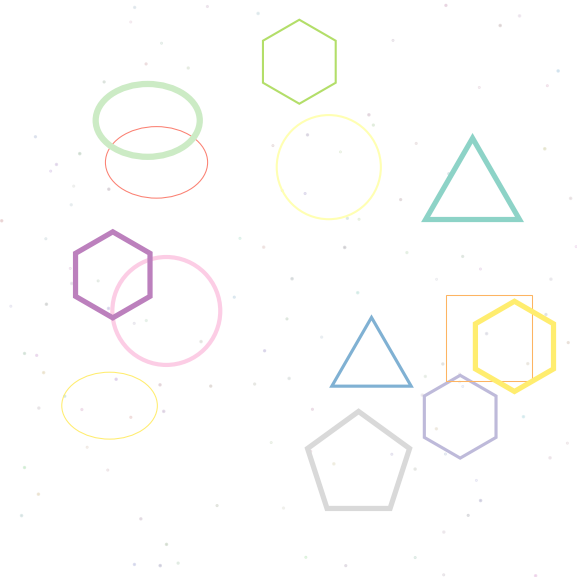[{"shape": "triangle", "thickness": 2.5, "radius": 0.47, "center": [0.818, 0.666]}, {"shape": "circle", "thickness": 1, "radius": 0.45, "center": [0.569, 0.71]}, {"shape": "hexagon", "thickness": 1.5, "radius": 0.36, "center": [0.797, 0.278]}, {"shape": "oval", "thickness": 0.5, "radius": 0.44, "center": [0.271, 0.718]}, {"shape": "triangle", "thickness": 1.5, "radius": 0.4, "center": [0.643, 0.37]}, {"shape": "square", "thickness": 0.5, "radius": 0.37, "center": [0.846, 0.414]}, {"shape": "hexagon", "thickness": 1, "radius": 0.36, "center": [0.518, 0.892]}, {"shape": "circle", "thickness": 2, "radius": 0.47, "center": [0.288, 0.461]}, {"shape": "pentagon", "thickness": 2.5, "radius": 0.46, "center": [0.621, 0.194]}, {"shape": "hexagon", "thickness": 2.5, "radius": 0.37, "center": [0.195, 0.523]}, {"shape": "oval", "thickness": 3, "radius": 0.45, "center": [0.256, 0.791]}, {"shape": "oval", "thickness": 0.5, "radius": 0.41, "center": [0.19, 0.297]}, {"shape": "hexagon", "thickness": 2.5, "radius": 0.39, "center": [0.891, 0.399]}]